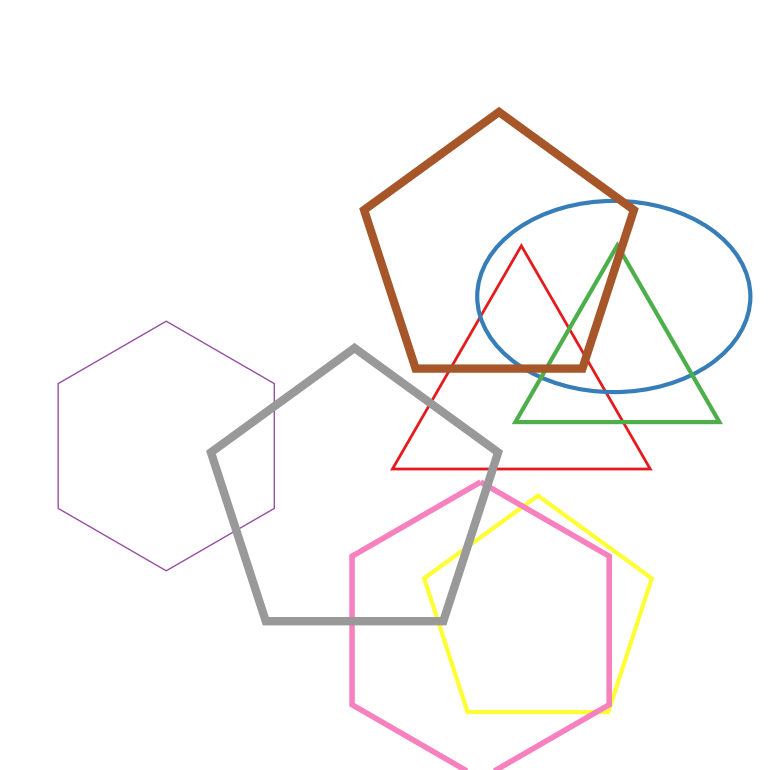[{"shape": "triangle", "thickness": 1, "radius": 0.97, "center": [0.677, 0.488]}, {"shape": "oval", "thickness": 1.5, "radius": 0.89, "center": [0.797, 0.615]}, {"shape": "triangle", "thickness": 1.5, "radius": 0.77, "center": [0.802, 0.528]}, {"shape": "hexagon", "thickness": 0.5, "radius": 0.81, "center": [0.216, 0.421]}, {"shape": "pentagon", "thickness": 1.5, "radius": 0.78, "center": [0.699, 0.201]}, {"shape": "pentagon", "thickness": 3, "radius": 0.92, "center": [0.648, 0.67]}, {"shape": "hexagon", "thickness": 2, "radius": 0.96, "center": [0.624, 0.181]}, {"shape": "pentagon", "thickness": 3, "radius": 0.98, "center": [0.46, 0.352]}]